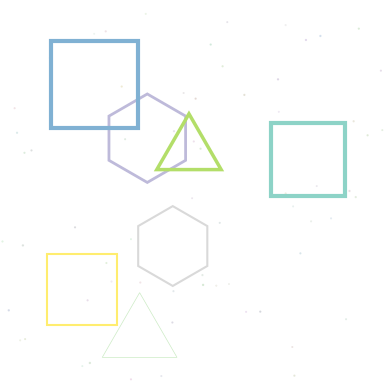[{"shape": "square", "thickness": 3, "radius": 0.48, "center": [0.8, 0.585]}, {"shape": "hexagon", "thickness": 2, "radius": 0.57, "center": [0.383, 0.641]}, {"shape": "square", "thickness": 3, "radius": 0.56, "center": [0.245, 0.78]}, {"shape": "triangle", "thickness": 2.5, "radius": 0.48, "center": [0.491, 0.608]}, {"shape": "hexagon", "thickness": 1.5, "radius": 0.52, "center": [0.449, 0.361]}, {"shape": "triangle", "thickness": 0.5, "radius": 0.56, "center": [0.363, 0.128]}, {"shape": "square", "thickness": 1.5, "radius": 0.46, "center": [0.213, 0.249]}]